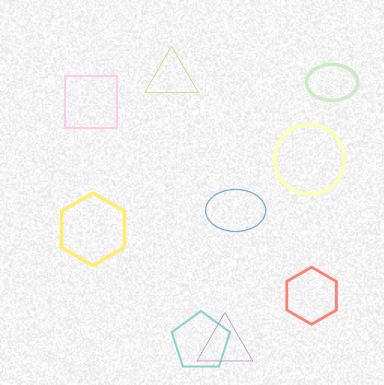[{"shape": "pentagon", "thickness": 1.5, "radius": 0.4, "center": [0.522, 0.112]}, {"shape": "circle", "thickness": 2.5, "radius": 0.45, "center": [0.804, 0.586]}, {"shape": "hexagon", "thickness": 2, "radius": 0.37, "center": [0.809, 0.232]}, {"shape": "oval", "thickness": 1, "radius": 0.39, "center": [0.612, 0.453]}, {"shape": "triangle", "thickness": 0.5, "radius": 0.4, "center": [0.446, 0.8]}, {"shape": "square", "thickness": 1.5, "radius": 0.34, "center": [0.237, 0.735]}, {"shape": "triangle", "thickness": 0.5, "radius": 0.42, "center": [0.584, 0.104]}, {"shape": "oval", "thickness": 2.5, "radius": 0.33, "center": [0.863, 0.786]}, {"shape": "hexagon", "thickness": 2.5, "radius": 0.47, "center": [0.242, 0.404]}]